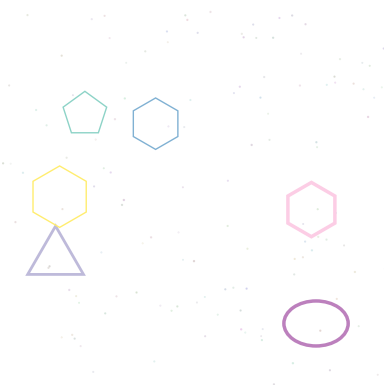[{"shape": "pentagon", "thickness": 1, "radius": 0.3, "center": [0.221, 0.703]}, {"shape": "triangle", "thickness": 2, "radius": 0.42, "center": [0.144, 0.329]}, {"shape": "hexagon", "thickness": 1, "radius": 0.33, "center": [0.404, 0.679]}, {"shape": "hexagon", "thickness": 2.5, "radius": 0.35, "center": [0.809, 0.456]}, {"shape": "oval", "thickness": 2.5, "radius": 0.42, "center": [0.821, 0.16]}, {"shape": "hexagon", "thickness": 1, "radius": 0.4, "center": [0.155, 0.489]}]